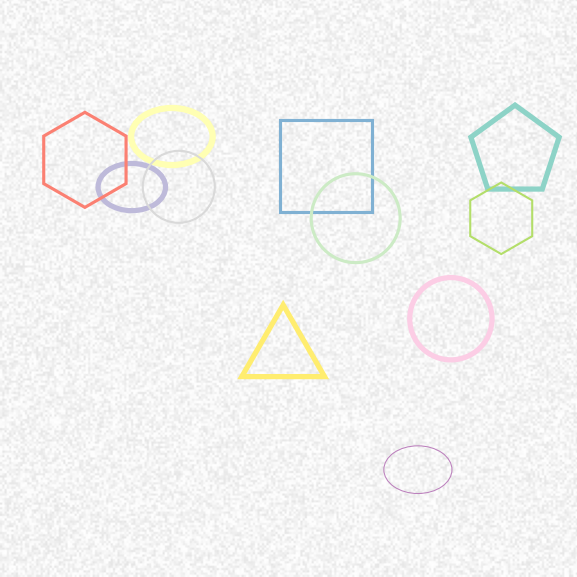[{"shape": "pentagon", "thickness": 2.5, "radius": 0.4, "center": [0.892, 0.737]}, {"shape": "oval", "thickness": 3, "radius": 0.35, "center": [0.298, 0.763]}, {"shape": "oval", "thickness": 2.5, "radius": 0.29, "center": [0.228, 0.675]}, {"shape": "hexagon", "thickness": 1.5, "radius": 0.41, "center": [0.147, 0.722]}, {"shape": "square", "thickness": 1.5, "radius": 0.4, "center": [0.565, 0.712]}, {"shape": "hexagon", "thickness": 1, "radius": 0.31, "center": [0.868, 0.621]}, {"shape": "circle", "thickness": 2.5, "radius": 0.36, "center": [0.781, 0.447]}, {"shape": "circle", "thickness": 1, "radius": 0.31, "center": [0.31, 0.676]}, {"shape": "oval", "thickness": 0.5, "radius": 0.29, "center": [0.724, 0.186]}, {"shape": "circle", "thickness": 1.5, "radius": 0.38, "center": [0.616, 0.621]}, {"shape": "triangle", "thickness": 2.5, "radius": 0.41, "center": [0.49, 0.388]}]